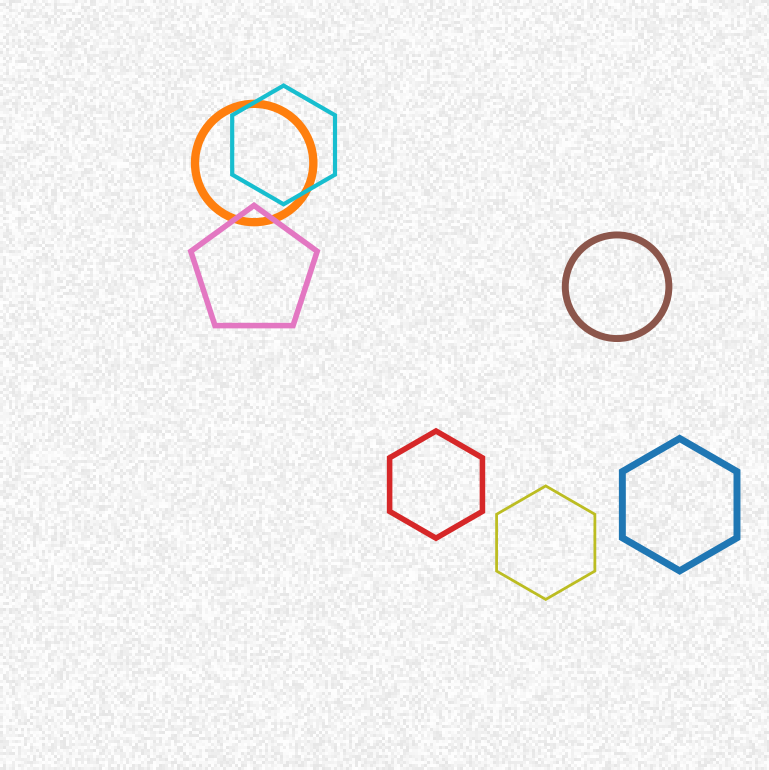[{"shape": "hexagon", "thickness": 2.5, "radius": 0.43, "center": [0.883, 0.345]}, {"shape": "circle", "thickness": 3, "radius": 0.38, "center": [0.33, 0.788]}, {"shape": "hexagon", "thickness": 2, "radius": 0.35, "center": [0.566, 0.371]}, {"shape": "circle", "thickness": 2.5, "radius": 0.34, "center": [0.801, 0.628]}, {"shape": "pentagon", "thickness": 2, "radius": 0.43, "center": [0.33, 0.647]}, {"shape": "hexagon", "thickness": 1, "radius": 0.37, "center": [0.709, 0.295]}, {"shape": "hexagon", "thickness": 1.5, "radius": 0.39, "center": [0.368, 0.812]}]